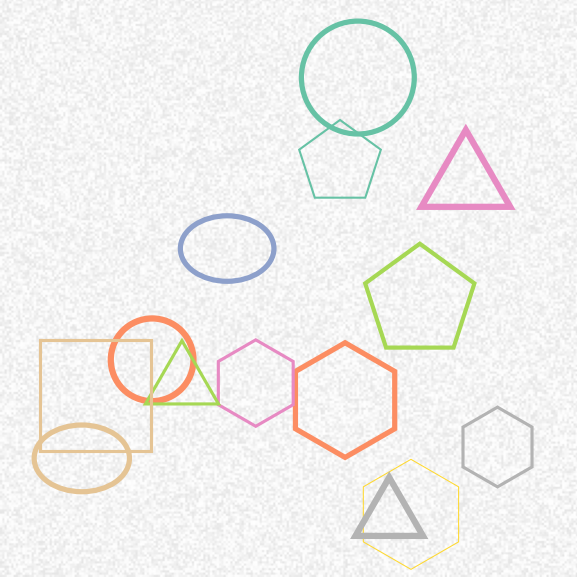[{"shape": "pentagon", "thickness": 1, "radius": 0.37, "center": [0.589, 0.717]}, {"shape": "circle", "thickness": 2.5, "radius": 0.49, "center": [0.62, 0.865]}, {"shape": "circle", "thickness": 3, "radius": 0.36, "center": [0.263, 0.376]}, {"shape": "hexagon", "thickness": 2.5, "radius": 0.5, "center": [0.598, 0.306]}, {"shape": "oval", "thickness": 2.5, "radius": 0.41, "center": [0.393, 0.569]}, {"shape": "hexagon", "thickness": 1.5, "radius": 0.37, "center": [0.443, 0.336]}, {"shape": "triangle", "thickness": 3, "radius": 0.44, "center": [0.807, 0.685]}, {"shape": "triangle", "thickness": 1.5, "radius": 0.37, "center": [0.315, 0.336]}, {"shape": "pentagon", "thickness": 2, "radius": 0.5, "center": [0.727, 0.478]}, {"shape": "hexagon", "thickness": 0.5, "radius": 0.48, "center": [0.712, 0.108]}, {"shape": "oval", "thickness": 2.5, "radius": 0.41, "center": [0.142, 0.205]}, {"shape": "square", "thickness": 1.5, "radius": 0.48, "center": [0.165, 0.314]}, {"shape": "hexagon", "thickness": 1.5, "radius": 0.34, "center": [0.861, 0.225]}, {"shape": "triangle", "thickness": 3, "radius": 0.34, "center": [0.674, 0.105]}]